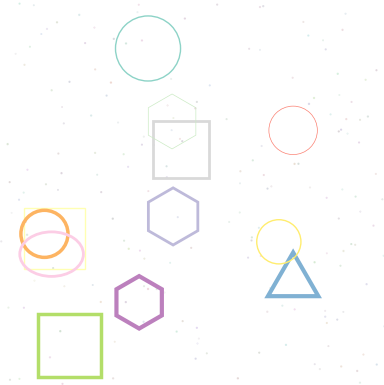[{"shape": "circle", "thickness": 1, "radius": 0.42, "center": [0.384, 0.874]}, {"shape": "square", "thickness": 1, "radius": 0.4, "center": [0.141, 0.381]}, {"shape": "hexagon", "thickness": 2, "radius": 0.37, "center": [0.45, 0.438]}, {"shape": "circle", "thickness": 0.5, "radius": 0.31, "center": [0.761, 0.661]}, {"shape": "triangle", "thickness": 3, "radius": 0.38, "center": [0.761, 0.269]}, {"shape": "circle", "thickness": 2.5, "radius": 0.31, "center": [0.115, 0.393]}, {"shape": "square", "thickness": 2.5, "radius": 0.41, "center": [0.18, 0.102]}, {"shape": "oval", "thickness": 2, "radius": 0.41, "center": [0.134, 0.34]}, {"shape": "square", "thickness": 2, "radius": 0.36, "center": [0.47, 0.612]}, {"shape": "hexagon", "thickness": 3, "radius": 0.34, "center": [0.361, 0.215]}, {"shape": "hexagon", "thickness": 0.5, "radius": 0.36, "center": [0.447, 0.685]}, {"shape": "circle", "thickness": 1, "radius": 0.29, "center": [0.724, 0.372]}]